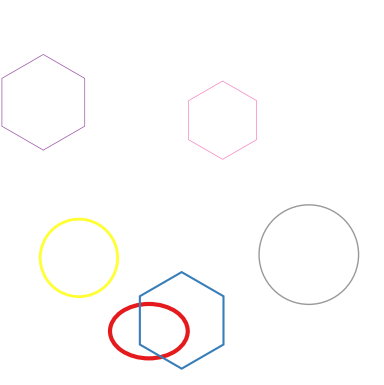[{"shape": "oval", "thickness": 3, "radius": 0.5, "center": [0.387, 0.14]}, {"shape": "hexagon", "thickness": 1.5, "radius": 0.63, "center": [0.472, 0.168]}, {"shape": "hexagon", "thickness": 0.5, "radius": 0.62, "center": [0.113, 0.734]}, {"shape": "circle", "thickness": 2, "radius": 0.5, "center": [0.205, 0.33]}, {"shape": "hexagon", "thickness": 0.5, "radius": 0.51, "center": [0.578, 0.688]}, {"shape": "circle", "thickness": 1, "radius": 0.65, "center": [0.802, 0.339]}]